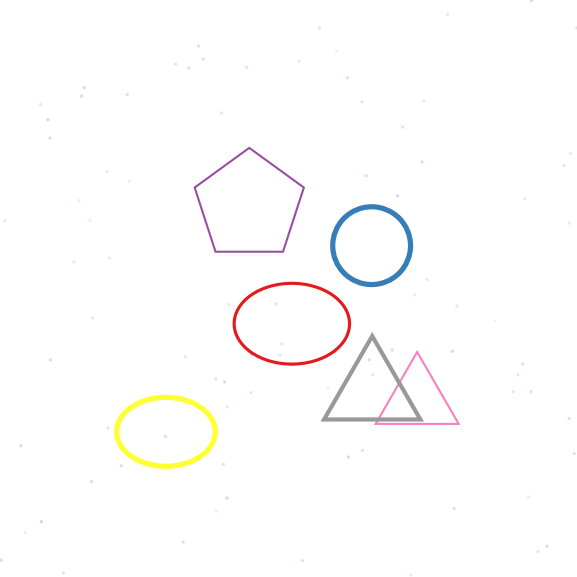[{"shape": "oval", "thickness": 1.5, "radius": 0.5, "center": [0.505, 0.439]}, {"shape": "circle", "thickness": 2.5, "radius": 0.34, "center": [0.644, 0.574]}, {"shape": "pentagon", "thickness": 1, "radius": 0.5, "center": [0.432, 0.644]}, {"shape": "oval", "thickness": 2.5, "radius": 0.43, "center": [0.287, 0.251]}, {"shape": "triangle", "thickness": 1, "radius": 0.42, "center": [0.722, 0.307]}, {"shape": "triangle", "thickness": 2, "radius": 0.48, "center": [0.645, 0.321]}]